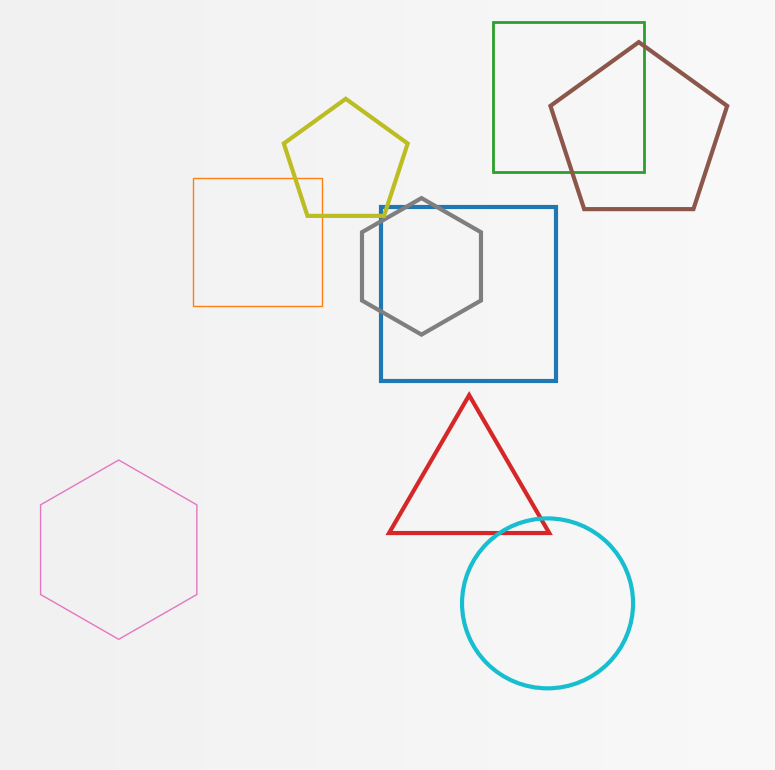[{"shape": "square", "thickness": 1.5, "radius": 0.56, "center": [0.604, 0.618]}, {"shape": "square", "thickness": 0.5, "radius": 0.42, "center": [0.332, 0.685]}, {"shape": "square", "thickness": 1, "radius": 0.49, "center": [0.734, 0.875]}, {"shape": "triangle", "thickness": 1.5, "radius": 0.6, "center": [0.605, 0.367]}, {"shape": "pentagon", "thickness": 1.5, "radius": 0.6, "center": [0.824, 0.825]}, {"shape": "hexagon", "thickness": 0.5, "radius": 0.58, "center": [0.153, 0.286]}, {"shape": "hexagon", "thickness": 1.5, "radius": 0.44, "center": [0.544, 0.654]}, {"shape": "pentagon", "thickness": 1.5, "radius": 0.42, "center": [0.446, 0.788]}, {"shape": "circle", "thickness": 1.5, "radius": 0.55, "center": [0.707, 0.216]}]